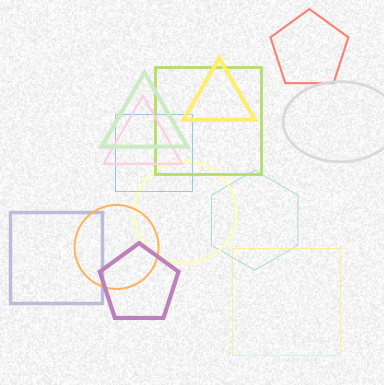[{"shape": "hexagon", "thickness": 0.5, "radius": 0.65, "center": [0.662, 0.428]}, {"shape": "circle", "thickness": 1.5, "radius": 0.66, "center": [0.481, 0.448]}, {"shape": "square", "thickness": 2.5, "radius": 0.59, "center": [0.145, 0.33]}, {"shape": "pentagon", "thickness": 1.5, "radius": 0.53, "center": [0.804, 0.87]}, {"shape": "square", "thickness": 0.5, "radius": 0.5, "center": [0.399, 0.604]}, {"shape": "circle", "thickness": 1.5, "radius": 0.55, "center": [0.303, 0.359]}, {"shape": "square", "thickness": 2, "radius": 0.69, "center": [0.541, 0.687]}, {"shape": "triangle", "thickness": 1.5, "radius": 0.59, "center": [0.371, 0.634]}, {"shape": "oval", "thickness": 2, "radius": 0.74, "center": [0.884, 0.684]}, {"shape": "pentagon", "thickness": 3, "radius": 0.54, "center": [0.361, 0.261]}, {"shape": "triangle", "thickness": 3, "radius": 0.64, "center": [0.375, 0.683]}, {"shape": "square", "thickness": 0.5, "radius": 0.7, "center": [0.743, 0.216]}, {"shape": "triangle", "thickness": 3, "radius": 0.53, "center": [0.569, 0.742]}]